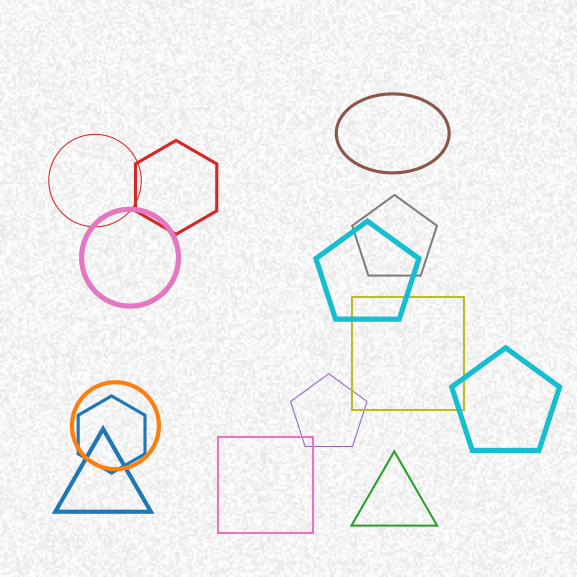[{"shape": "triangle", "thickness": 2, "radius": 0.48, "center": [0.178, 0.161]}, {"shape": "hexagon", "thickness": 1.5, "radius": 0.33, "center": [0.193, 0.247]}, {"shape": "circle", "thickness": 2, "radius": 0.38, "center": [0.2, 0.262]}, {"shape": "triangle", "thickness": 1, "radius": 0.43, "center": [0.683, 0.132]}, {"shape": "hexagon", "thickness": 1.5, "radius": 0.41, "center": [0.305, 0.675]}, {"shape": "circle", "thickness": 0.5, "radius": 0.4, "center": [0.165, 0.686]}, {"shape": "pentagon", "thickness": 0.5, "radius": 0.35, "center": [0.569, 0.282]}, {"shape": "oval", "thickness": 1.5, "radius": 0.49, "center": [0.68, 0.768]}, {"shape": "square", "thickness": 1, "radius": 0.41, "center": [0.459, 0.159]}, {"shape": "circle", "thickness": 2.5, "radius": 0.42, "center": [0.225, 0.553]}, {"shape": "pentagon", "thickness": 1, "radius": 0.39, "center": [0.683, 0.584]}, {"shape": "square", "thickness": 1, "radius": 0.49, "center": [0.707, 0.387]}, {"shape": "pentagon", "thickness": 2.5, "radius": 0.47, "center": [0.636, 0.522]}, {"shape": "pentagon", "thickness": 2.5, "radius": 0.49, "center": [0.876, 0.299]}]